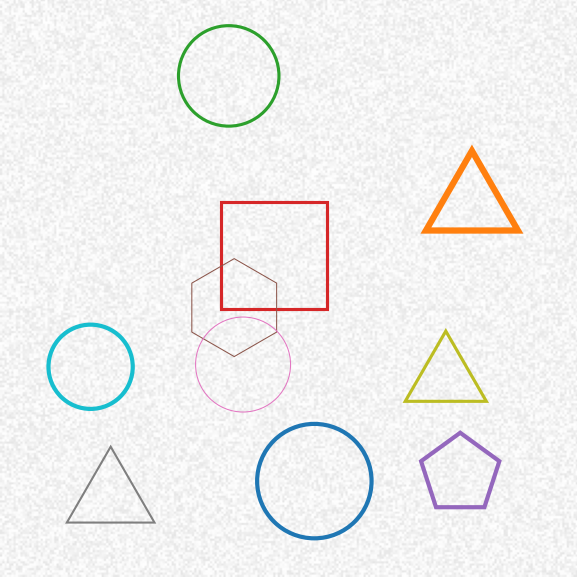[{"shape": "circle", "thickness": 2, "radius": 0.5, "center": [0.544, 0.166]}, {"shape": "triangle", "thickness": 3, "radius": 0.46, "center": [0.817, 0.646]}, {"shape": "circle", "thickness": 1.5, "radius": 0.43, "center": [0.396, 0.868]}, {"shape": "square", "thickness": 1.5, "radius": 0.46, "center": [0.474, 0.557]}, {"shape": "pentagon", "thickness": 2, "radius": 0.36, "center": [0.797, 0.178]}, {"shape": "hexagon", "thickness": 0.5, "radius": 0.42, "center": [0.406, 0.466]}, {"shape": "circle", "thickness": 0.5, "radius": 0.41, "center": [0.421, 0.368]}, {"shape": "triangle", "thickness": 1, "radius": 0.44, "center": [0.192, 0.138]}, {"shape": "triangle", "thickness": 1.5, "radius": 0.41, "center": [0.772, 0.345]}, {"shape": "circle", "thickness": 2, "radius": 0.36, "center": [0.157, 0.364]}]